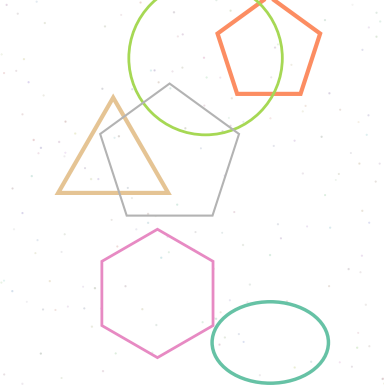[{"shape": "oval", "thickness": 2.5, "radius": 0.76, "center": [0.702, 0.11]}, {"shape": "pentagon", "thickness": 3, "radius": 0.7, "center": [0.698, 0.87]}, {"shape": "hexagon", "thickness": 2, "radius": 0.83, "center": [0.409, 0.238]}, {"shape": "circle", "thickness": 2, "radius": 1.0, "center": [0.534, 0.849]}, {"shape": "triangle", "thickness": 3, "radius": 0.83, "center": [0.294, 0.581]}, {"shape": "pentagon", "thickness": 1.5, "radius": 0.95, "center": [0.441, 0.593]}]